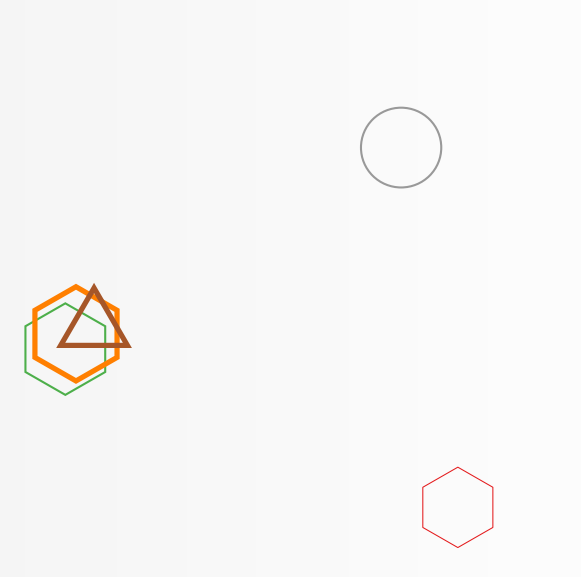[{"shape": "hexagon", "thickness": 0.5, "radius": 0.35, "center": [0.788, 0.121]}, {"shape": "hexagon", "thickness": 1, "radius": 0.4, "center": [0.112, 0.395]}, {"shape": "hexagon", "thickness": 2.5, "radius": 0.41, "center": [0.131, 0.421]}, {"shape": "triangle", "thickness": 2.5, "radius": 0.33, "center": [0.162, 0.434]}, {"shape": "circle", "thickness": 1, "radius": 0.35, "center": [0.69, 0.744]}]